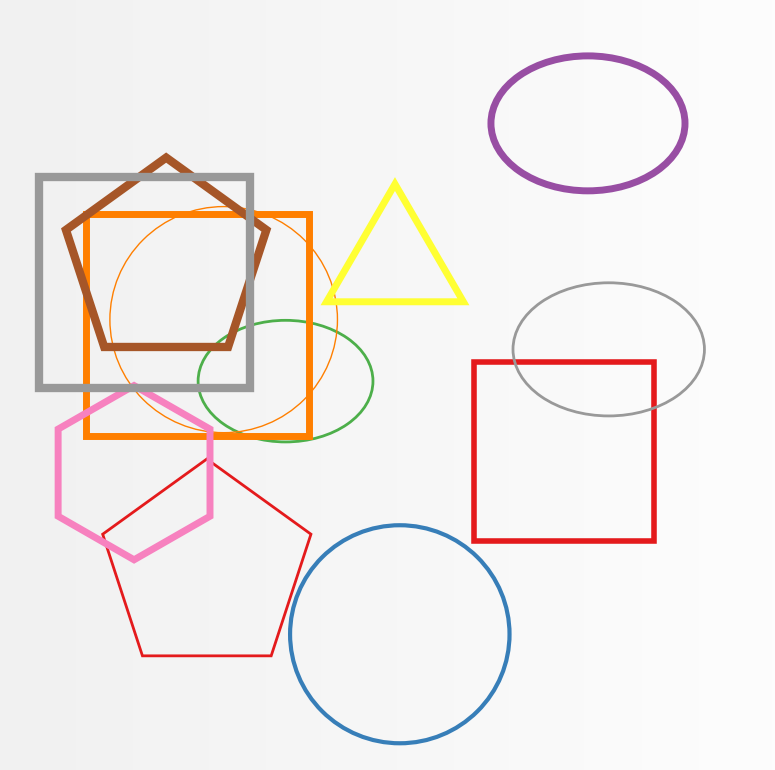[{"shape": "square", "thickness": 2, "radius": 0.58, "center": [0.727, 0.414]}, {"shape": "pentagon", "thickness": 1, "radius": 0.71, "center": [0.267, 0.263]}, {"shape": "circle", "thickness": 1.5, "radius": 0.71, "center": [0.516, 0.176]}, {"shape": "oval", "thickness": 1, "radius": 0.56, "center": [0.368, 0.505]}, {"shape": "oval", "thickness": 2.5, "radius": 0.63, "center": [0.759, 0.84]}, {"shape": "circle", "thickness": 0.5, "radius": 0.73, "center": [0.289, 0.585]}, {"shape": "square", "thickness": 2.5, "radius": 0.72, "center": [0.255, 0.578]}, {"shape": "triangle", "thickness": 2.5, "radius": 0.51, "center": [0.51, 0.659]}, {"shape": "pentagon", "thickness": 3, "radius": 0.68, "center": [0.214, 0.659]}, {"shape": "hexagon", "thickness": 2.5, "radius": 0.57, "center": [0.173, 0.386]}, {"shape": "oval", "thickness": 1, "radius": 0.62, "center": [0.785, 0.546]}, {"shape": "square", "thickness": 3, "radius": 0.68, "center": [0.186, 0.633]}]